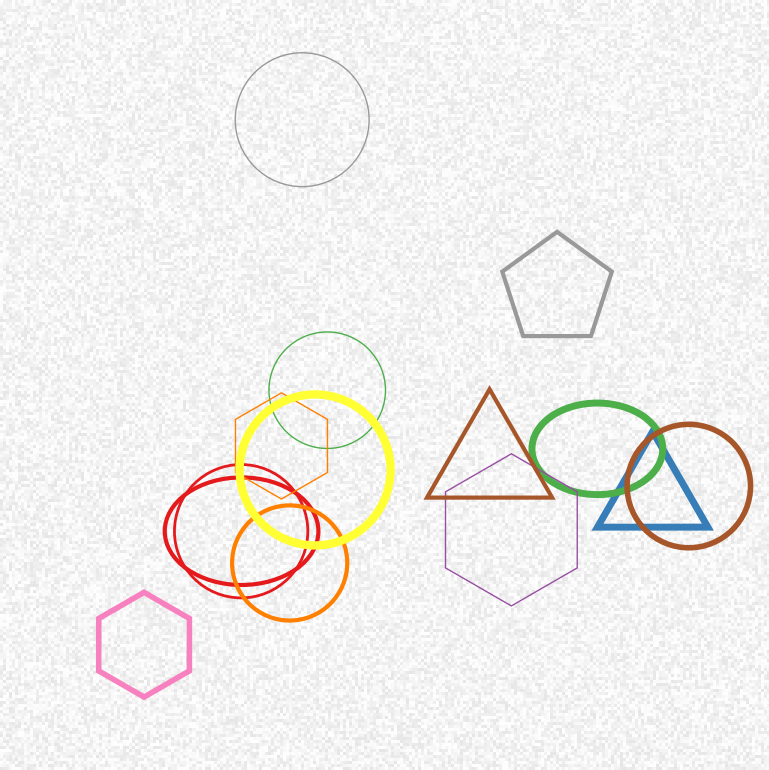[{"shape": "circle", "thickness": 1, "radius": 0.43, "center": [0.313, 0.31]}, {"shape": "oval", "thickness": 1.5, "radius": 0.5, "center": [0.314, 0.31]}, {"shape": "triangle", "thickness": 2.5, "radius": 0.41, "center": [0.848, 0.357]}, {"shape": "circle", "thickness": 0.5, "radius": 0.38, "center": [0.425, 0.493]}, {"shape": "oval", "thickness": 2.5, "radius": 0.42, "center": [0.776, 0.417]}, {"shape": "hexagon", "thickness": 0.5, "radius": 0.49, "center": [0.664, 0.312]}, {"shape": "hexagon", "thickness": 0.5, "radius": 0.34, "center": [0.366, 0.421]}, {"shape": "circle", "thickness": 1.5, "radius": 0.37, "center": [0.376, 0.269]}, {"shape": "circle", "thickness": 3, "radius": 0.49, "center": [0.409, 0.39]}, {"shape": "triangle", "thickness": 1.5, "radius": 0.47, "center": [0.636, 0.401]}, {"shape": "circle", "thickness": 2, "radius": 0.4, "center": [0.895, 0.369]}, {"shape": "hexagon", "thickness": 2, "radius": 0.34, "center": [0.187, 0.163]}, {"shape": "pentagon", "thickness": 1.5, "radius": 0.37, "center": [0.723, 0.624]}, {"shape": "circle", "thickness": 0.5, "radius": 0.43, "center": [0.392, 0.845]}]